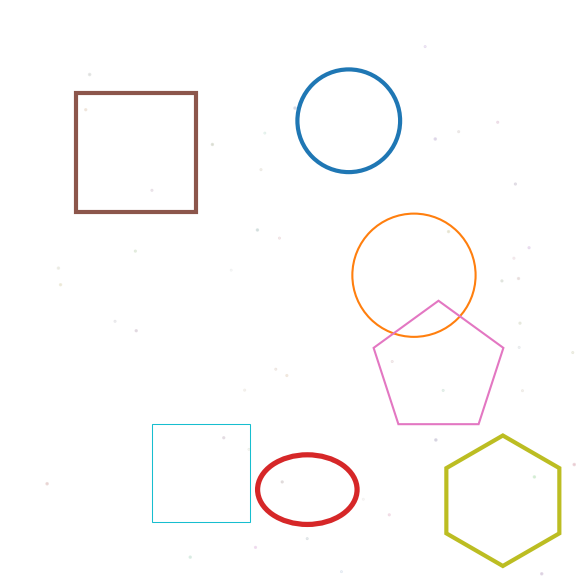[{"shape": "circle", "thickness": 2, "radius": 0.44, "center": [0.604, 0.79]}, {"shape": "circle", "thickness": 1, "radius": 0.53, "center": [0.717, 0.523]}, {"shape": "oval", "thickness": 2.5, "radius": 0.43, "center": [0.532, 0.151]}, {"shape": "square", "thickness": 2, "radius": 0.52, "center": [0.235, 0.735]}, {"shape": "pentagon", "thickness": 1, "radius": 0.59, "center": [0.759, 0.36]}, {"shape": "hexagon", "thickness": 2, "radius": 0.56, "center": [0.871, 0.132]}, {"shape": "square", "thickness": 0.5, "radius": 0.43, "center": [0.348, 0.181]}]